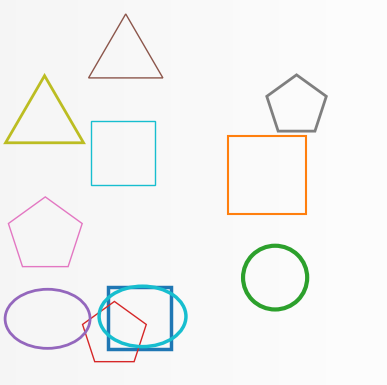[{"shape": "square", "thickness": 2.5, "radius": 0.4, "center": [0.359, 0.174]}, {"shape": "square", "thickness": 1.5, "radius": 0.5, "center": [0.69, 0.546]}, {"shape": "circle", "thickness": 3, "radius": 0.41, "center": [0.71, 0.279]}, {"shape": "pentagon", "thickness": 1, "radius": 0.43, "center": [0.295, 0.131]}, {"shape": "oval", "thickness": 2, "radius": 0.55, "center": [0.123, 0.172]}, {"shape": "triangle", "thickness": 1, "radius": 0.55, "center": [0.324, 0.853]}, {"shape": "pentagon", "thickness": 1, "radius": 0.5, "center": [0.117, 0.388]}, {"shape": "pentagon", "thickness": 2, "radius": 0.4, "center": [0.765, 0.725]}, {"shape": "triangle", "thickness": 2, "radius": 0.58, "center": [0.115, 0.687]}, {"shape": "oval", "thickness": 2.5, "radius": 0.56, "center": [0.368, 0.178]}, {"shape": "square", "thickness": 1, "radius": 0.41, "center": [0.318, 0.603]}]